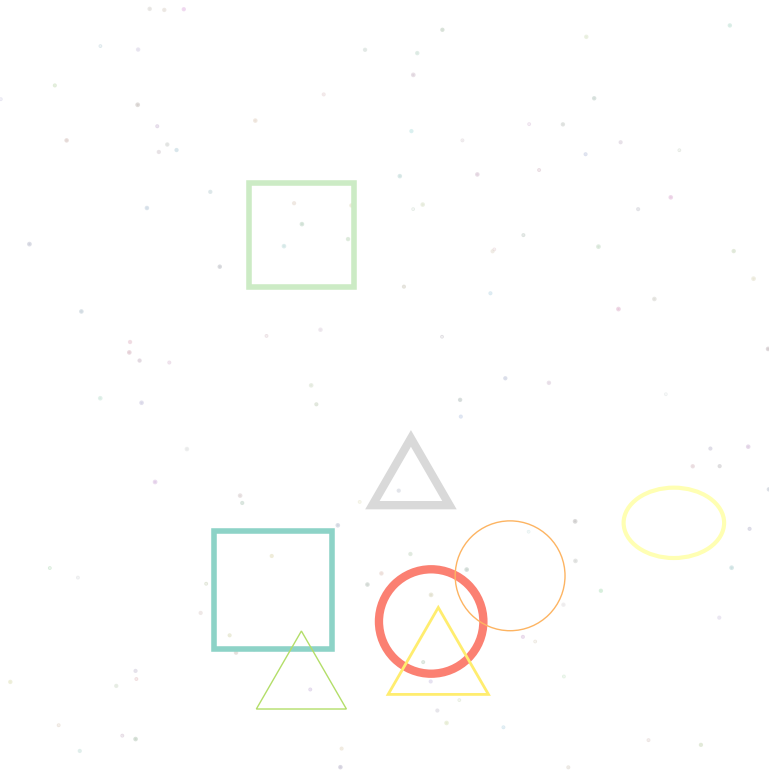[{"shape": "square", "thickness": 2, "radius": 0.39, "center": [0.354, 0.234]}, {"shape": "oval", "thickness": 1.5, "radius": 0.33, "center": [0.875, 0.321]}, {"shape": "circle", "thickness": 3, "radius": 0.34, "center": [0.56, 0.193]}, {"shape": "circle", "thickness": 0.5, "radius": 0.36, "center": [0.662, 0.252]}, {"shape": "triangle", "thickness": 0.5, "radius": 0.34, "center": [0.391, 0.113]}, {"shape": "triangle", "thickness": 3, "radius": 0.29, "center": [0.534, 0.373]}, {"shape": "square", "thickness": 2, "radius": 0.34, "center": [0.392, 0.695]}, {"shape": "triangle", "thickness": 1, "radius": 0.38, "center": [0.569, 0.136]}]